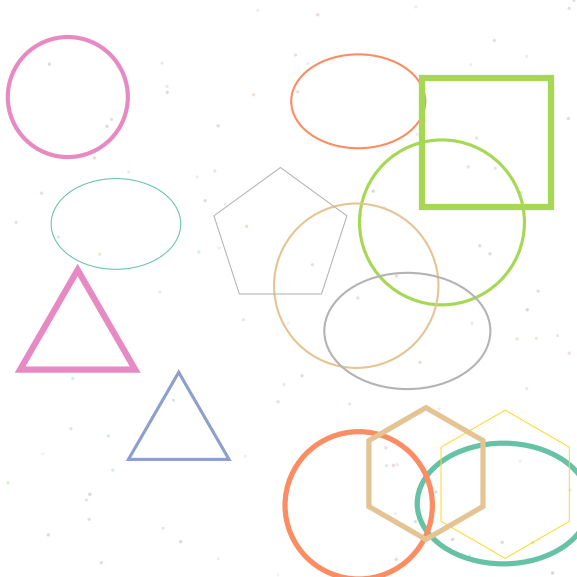[{"shape": "oval", "thickness": 0.5, "radius": 0.56, "center": [0.201, 0.611]}, {"shape": "oval", "thickness": 2.5, "radius": 0.75, "center": [0.872, 0.127]}, {"shape": "circle", "thickness": 2.5, "radius": 0.64, "center": [0.621, 0.124]}, {"shape": "oval", "thickness": 1, "radius": 0.58, "center": [0.62, 0.824]}, {"shape": "triangle", "thickness": 1.5, "radius": 0.5, "center": [0.309, 0.254]}, {"shape": "circle", "thickness": 2, "radius": 0.52, "center": [0.117, 0.831]}, {"shape": "triangle", "thickness": 3, "radius": 0.58, "center": [0.134, 0.417]}, {"shape": "square", "thickness": 3, "radius": 0.56, "center": [0.843, 0.752]}, {"shape": "circle", "thickness": 1.5, "radius": 0.71, "center": [0.765, 0.614]}, {"shape": "hexagon", "thickness": 0.5, "radius": 0.64, "center": [0.875, 0.161]}, {"shape": "hexagon", "thickness": 2.5, "radius": 0.57, "center": [0.738, 0.179]}, {"shape": "circle", "thickness": 1, "radius": 0.71, "center": [0.617, 0.504]}, {"shape": "oval", "thickness": 1, "radius": 0.72, "center": [0.705, 0.426]}, {"shape": "pentagon", "thickness": 0.5, "radius": 0.61, "center": [0.486, 0.588]}]